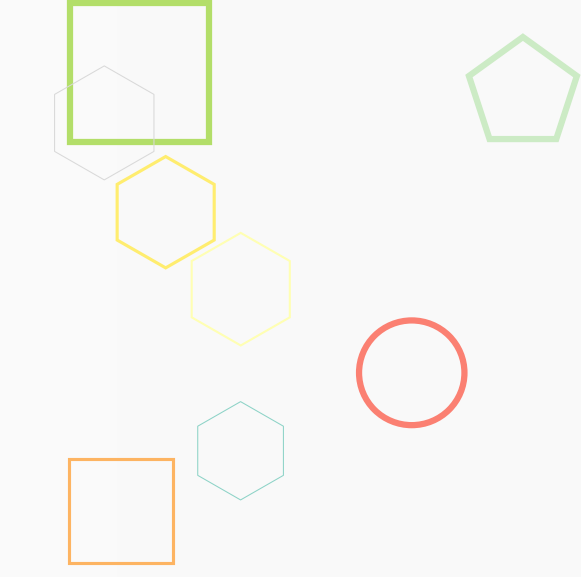[{"shape": "hexagon", "thickness": 0.5, "radius": 0.43, "center": [0.414, 0.219]}, {"shape": "hexagon", "thickness": 1, "radius": 0.49, "center": [0.414, 0.498]}, {"shape": "circle", "thickness": 3, "radius": 0.45, "center": [0.708, 0.354]}, {"shape": "square", "thickness": 1.5, "radius": 0.45, "center": [0.208, 0.114]}, {"shape": "square", "thickness": 3, "radius": 0.6, "center": [0.24, 0.874]}, {"shape": "hexagon", "thickness": 0.5, "radius": 0.49, "center": [0.179, 0.786]}, {"shape": "pentagon", "thickness": 3, "radius": 0.49, "center": [0.9, 0.837]}, {"shape": "hexagon", "thickness": 1.5, "radius": 0.48, "center": [0.285, 0.632]}]